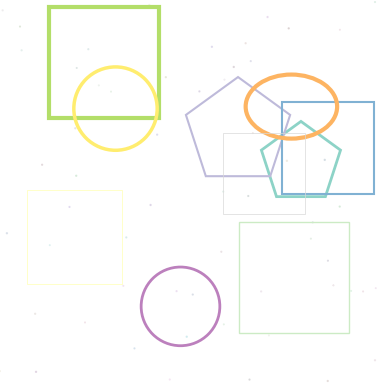[{"shape": "pentagon", "thickness": 2, "radius": 0.54, "center": [0.782, 0.577]}, {"shape": "square", "thickness": 0.5, "radius": 0.61, "center": [0.194, 0.385]}, {"shape": "pentagon", "thickness": 1.5, "radius": 0.71, "center": [0.618, 0.658]}, {"shape": "square", "thickness": 1.5, "radius": 0.6, "center": [0.851, 0.615]}, {"shape": "oval", "thickness": 3, "radius": 0.59, "center": [0.757, 0.723]}, {"shape": "square", "thickness": 3, "radius": 0.72, "center": [0.271, 0.838]}, {"shape": "square", "thickness": 0.5, "radius": 0.53, "center": [0.685, 0.549]}, {"shape": "circle", "thickness": 2, "radius": 0.51, "center": [0.469, 0.204]}, {"shape": "square", "thickness": 1, "radius": 0.72, "center": [0.763, 0.279]}, {"shape": "circle", "thickness": 2.5, "radius": 0.54, "center": [0.3, 0.718]}]